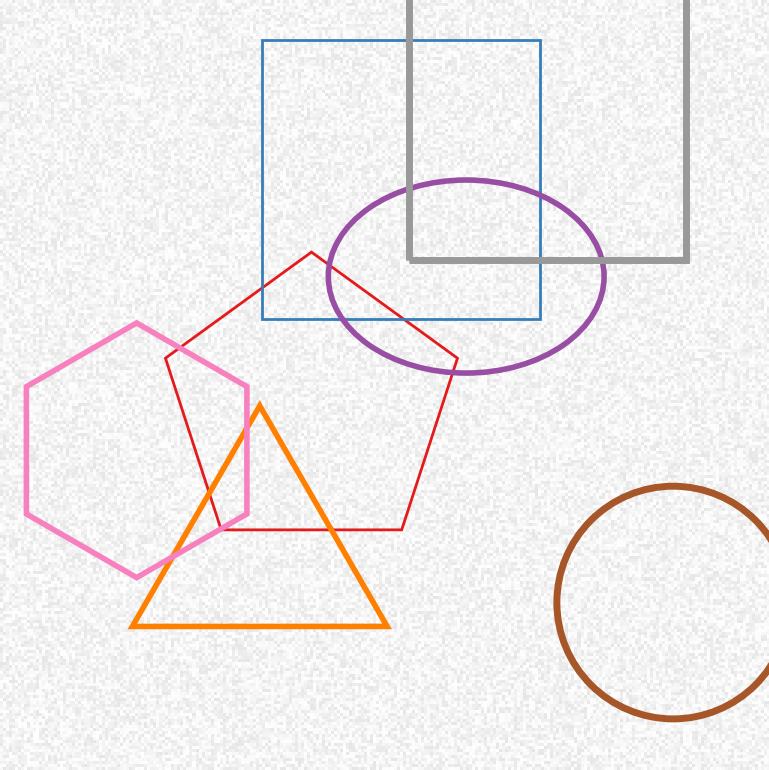[{"shape": "pentagon", "thickness": 1, "radius": 1.0, "center": [0.404, 0.473]}, {"shape": "square", "thickness": 1, "radius": 0.9, "center": [0.521, 0.767]}, {"shape": "oval", "thickness": 2, "radius": 0.9, "center": [0.605, 0.641]}, {"shape": "triangle", "thickness": 2, "radius": 0.96, "center": [0.337, 0.282]}, {"shape": "circle", "thickness": 2.5, "radius": 0.76, "center": [0.874, 0.217]}, {"shape": "hexagon", "thickness": 2, "radius": 0.83, "center": [0.177, 0.415]}, {"shape": "square", "thickness": 2.5, "radius": 0.9, "center": [0.711, 0.843]}]